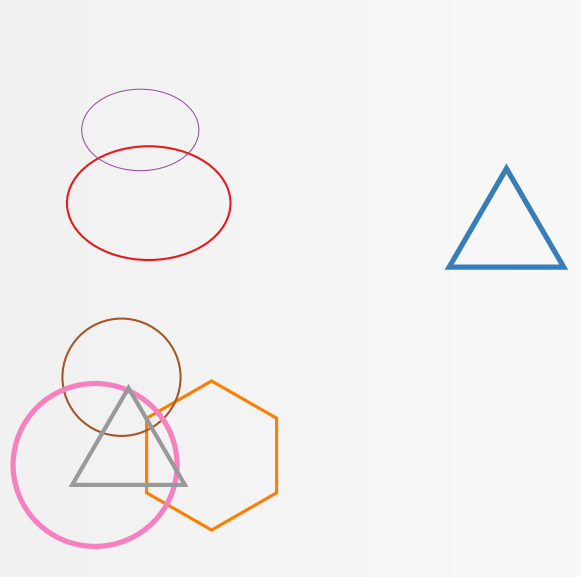[{"shape": "oval", "thickness": 1, "radius": 0.7, "center": [0.256, 0.647]}, {"shape": "triangle", "thickness": 2.5, "radius": 0.57, "center": [0.871, 0.593]}, {"shape": "oval", "thickness": 0.5, "radius": 0.5, "center": [0.241, 0.774]}, {"shape": "hexagon", "thickness": 1.5, "radius": 0.65, "center": [0.364, 0.21]}, {"shape": "circle", "thickness": 1, "radius": 0.51, "center": [0.209, 0.346]}, {"shape": "circle", "thickness": 2.5, "radius": 0.71, "center": [0.164, 0.194]}, {"shape": "triangle", "thickness": 2, "radius": 0.56, "center": [0.221, 0.215]}]